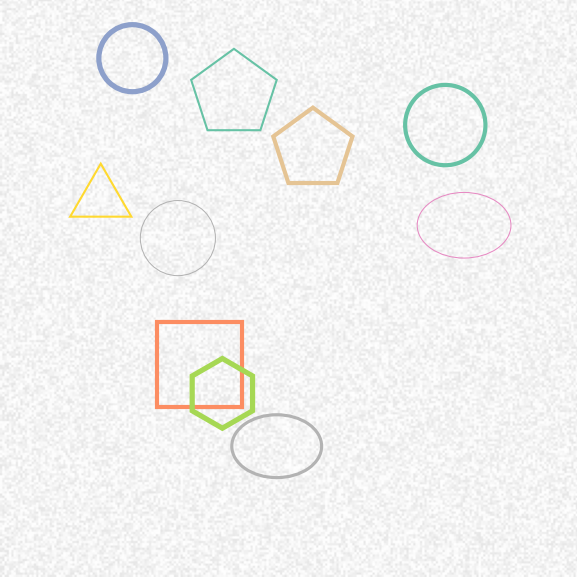[{"shape": "circle", "thickness": 2, "radius": 0.35, "center": [0.771, 0.783]}, {"shape": "pentagon", "thickness": 1, "radius": 0.39, "center": [0.405, 0.837]}, {"shape": "square", "thickness": 2, "radius": 0.36, "center": [0.345, 0.368]}, {"shape": "circle", "thickness": 2.5, "radius": 0.29, "center": [0.229, 0.898]}, {"shape": "oval", "thickness": 0.5, "radius": 0.41, "center": [0.804, 0.609]}, {"shape": "hexagon", "thickness": 2.5, "radius": 0.3, "center": [0.385, 0.318]}, {"shape": "triangle", "thickness": 1, "radius": 0.31, "center": [0.174, 0.655]}, {"shape": "pentagon", "thickness": 2, "radius": 0.36, "center": [0.542, 0.741]}, {"shape": "oval", "thickness": 1.5, "radius": 0.39, "center": [0.479, 0.227]}, {"shape": "circle", "thickness": 0.5, "radius": 0.33, "center": [0.308, 0.587]}]